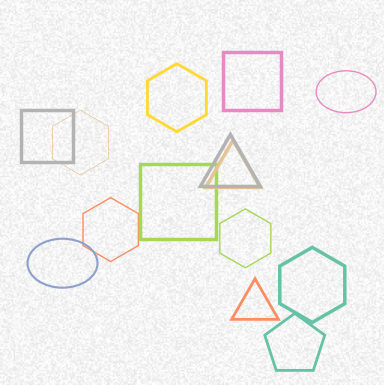[{"shape": "pentagon", "thickness": 2, "radius": 0.41, "center": [0.766, 0.104]}, {"shape": "hexagon", "thickness": 2.5, "radius": 0.49, "center": [0.811, 0.26]}, {"shape": "triangle", "thickness": 2, "radius": 0.35, "center": [0.662, 0.206]}, {"shape": "hexagon", "thickness": 1, "radius": 0.42, "center": [0.288, 0.404]}, {"shape": "oval", "thickness": 1.5, "radius": 0.45, "center": [0.162, 0.316]}, {"shape": "oval", "thickness": 1, "radius": 0.39, "center": [0.899, 0.762]}, {"shape": "square", "thickness": 2.5, "radius": 0.38, "center": [0.655, 0.79]}, {"shape": "square", "thickness": 2.5, "radius": 0.49, "center": [0.462, 0.477]}, {"shape": "hexagon", "thickness": 1, "radius": 0.38, "center": [0.637, 0.381]}, {"shape": "hexagon", "thickness": 2, "radius": 0.44, "center": [0.459, 0.746]}, {"shape": "triangle", "thickness": 2.5, "radius": 0.41, "center": [0.605, 0.554]}, {"shape": "hexagon", "thickness": 0.5, "radius": 0.42, "center": [0.209, 0.63]}, {"shape": "square", "thickness": 2.5, "radius": 0.34, "center": [0.123, 0.646]}, {"shape": "triangle", "thickness": 2.5, "radius": 0.45, "center": [0.598, 0.561]}]